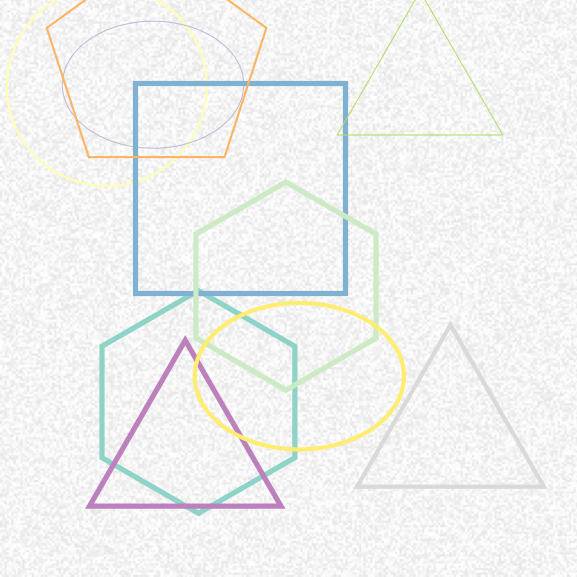[{"shape": "hexagon", "thickness": 2.5, "radius": 0.96, "center": [0.344, 0.303]}, {"shape": "circle", "thickness": 1, "radius": 0.86, "center": [0.185, 0.85]}, {"shape": "oval", "thickness": 0.5, "radius": 0.79, "center": [0.265, 0.852]}, {"shape": "square", "thickness": 2.5, "radius": 0.91, "center": [0.416, 0.674]}, {"shape": "pentagon", "thickness": 1, "radius": 1.0, "center": [0.271, 0.889]}, {"shape": "triangle", "thickness": 0.5, "radius": 0.83, "center": [0.727, 0.848]}, {"shape": "triangle", "thickness": 2, "radius": 0.93, "center": [0.78, 0.25]}, {"shape": "triangle", "thickness": 2.5, "radius": 0.96, "center": [0.321, 0.218]}, {"shape": "hexagon", "thickness": 2.5, "radius": 0.9, "center": [0.495, 0.504]}, {"shape": "oval", "thickness": 2, "radius": 0.91, "center": [0.518, 0.348]}]